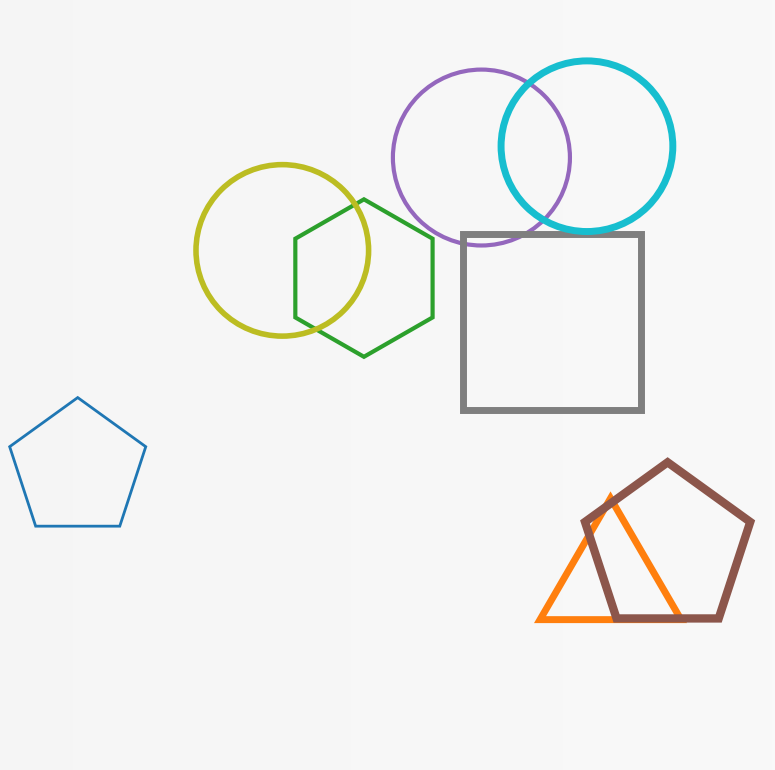[{"shape": "pentagon", "thickness": 1, "radius": 0.46, "center": [0.1, 0.391]}, {"shape": "triangle", "thickness": 2.5, "radius": 0.53, "center": [0.788, 0.248]}, {"shape": "hexagon", "thickness": 1.5, "radius": 0.51, "center": [0.47, 0.639]}, {"shape": "circle", "thickness": 1.5, "radius": 0.57, "center": [0.621, 0.795]}, {"shape": "pentagon", "thickness": 3, "radius": 0.56, "center": [0.861, 0.288]}, {"shape": "square", "thickness": 2.5, "radius": 0.57, "center": [0.712, 0.582]}, {"shape": "circle", "thickness": 2, "radius": 0.56, "center": [0.364, 0.675]}, {"shape": "circle", "thickness": 2.5, "radius": 0.55, "center": [0.757, 0.81]}]